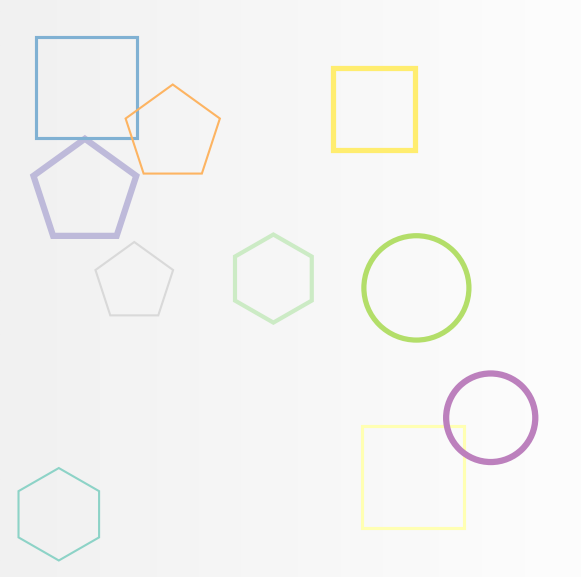[{"shape": "hexagon", "thickness": 1, "radius": 0.4, "center": [0.101, 0.109]}, {"shape": "square", "thickness": 1.5, "radius": 0.44, "center": [0.711, 0.173]}, {"shape": "pentagon", "thickness": 3, "radius": 0.46, "center": [0.146, 0.666]}, {"shape": "square", "thickness": 1.5, "radius": 0.43, "center": [0.148, 0.848]}, {"shape": "pentagon", "thickness": 1, "radius": 0.43, "center": [0.297, 0.768]}, {"shape": "circle", "thickness": 2.5, "radius": 0.45, "center": [0.716, 0.501]}, {"shape": "pentagon", "thickness": 1, "radius": 0.35, "center": [0.231, 0.51]}, {"shape": "circle", "thickness": 3, "radius": 0.38, "center": [0.844, 0.276]}, {"shape": "hexagon", "thickness": 2, "radius": 0.38, "center": [0.47, 0.517]}, {"shape": "square", "thickness": 2.5, "radius": 0.35, "center": [0.644, 0.811]}]